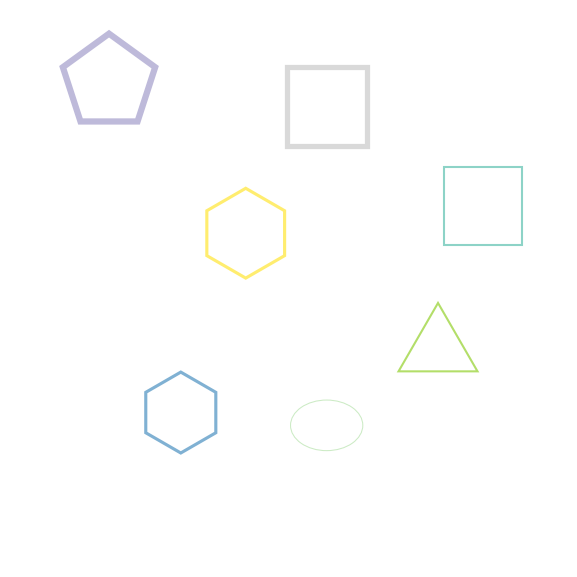[{"shape": "square", "thickness": 1, "radius": 0.34, "center": [0.836, 0.643]}, {"shape": "pentagon", "thickness": 3, "radius": 0.42, "center": [0.189, 0.857]}, {"shape": "hexagon", "thickness": 1.5, "radius": 0.35, "center": [0.313, 0.285]}, {"shape": "triangle", "thickness": 1, "radius": 0.39, "center": [0.758, 0.396]}, {"shape": "square", "thickness": 2.5, "radius": 0.35, "center": [0.566, 0.815]}, {"shape": "oval", "thickness": 0.5, "radius": 0.31, "center": [0.566, 0.263]}, {"shape": "hexagon", "thickness": 1.5, "radius": 0.39, "center": [0.425, 0.595]}]